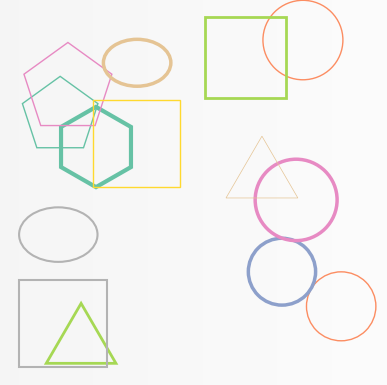[{"shape": "pentagon", "thickness": 1, "radius": 0.51, "center": [0.155, 0.699]}, {"shape": "hexagon", "thickness": 3, "radius": 0.52, "center": [0.248, 0.618]}, {"shape": "circle", "thickness": 1, "radius": 0.52, "center": [0.782, 0.896]}, {"shape": "circle", "thickness": 1, "radius": 0.45, "center": [0.88, 0.204]}, {"shape": "circle", "thickness": 2.5, "radius": 0.43, "center": [0.728, 0.294]}, {"shape": "pentagon", "thickness": 1, "radius": 0.6, "center": [0.175, 0.77]}, {"shape": "circle", "thickness": 2.5, "radius": 0.53, "center": [0.764, 0.481]}, {"shape": "square", "thickness": 2, "radius": 0.53, "center": [0.634, 0.851]}, {"shape": "triangle", "thickness": 2, "radius": 0.52, "center": [0.209, 0.108]}, {"shape": "square", "thickness": 1, "radius": 0.56, "center": [0.352, 0.628]}, {"shape": "triangle", "thickness": 0.5, "radius": 0.54, "center": [0.676, 0.539]}, {"shape": "oval", "thickness": 2.5, "radius": 0.44, "center": [0.354, 0.837]}, {"shape": "oval", "thickness": 1.5, "radius": 0.51, "center": [0.15, 0.391]}, {"shape": "square", "thickness": 1.5, "radius": 0.56, "center": [0.163, 0.16]}]